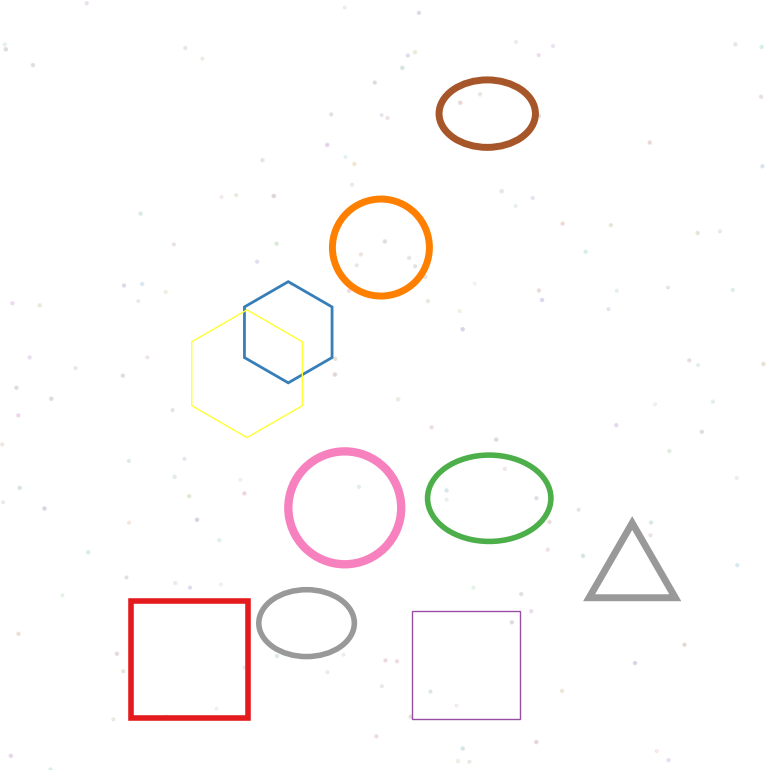[{"shape": "square", "thickness": 2, "radius": 0.38, "center": [0.246, 0.144]}, {"shape": "hexagon", "thickness": 1, "radius": 0.33, "center": [0.374, 0.569]}, {"shape": "oval", "thickness": 2, "radius": 0.4, "center": [0.635, 0.353]}, {"shape": "square", "thickness": 0.5, "radius": 0.35, "center": [0.605, 0.136]}, {"shape": "circle", "thickness": 2.5, "radius": 0.31, "center": [0.495, 0.679]}, {"shape": "hexagon", "thickness": 0.5, "radius": 0.41, "center": [0.321, 0.515]}, {"shape": "oval", "thickness": 2.5, "radius": 0.31, "center": [0.633, 0.852]}, {"shape": "circle", "thickness": 3, "radius": 0.37, "center": [0.448, 0.34]}, {"shape": "oval", "thickness": 2, "radius": 0.31, "center": [0.398, 0.191]}, {"shape": "triangle", "thickness": 2.5, "radius": 0.32, "center": [0.821, 0.256]}]